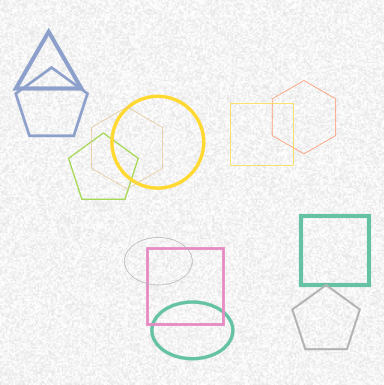[{"shape": "oval", "thickness": 2.5, "radius": 0.53, "center": [0.5, 0.142]}, {"shape": "square", "thickness": 3, "radius": 0.45, "center": [0.87, 0.349]}, {"shape": "hexagon", "thickness": 0.5, "radius": 0.48, "center": [0.789, 0.696]}, {"shape": "triangle", "thickness": 3, "radius": 0.49, "center": [0.126, 0.819]}, {"shape": "pentagon", "thickness": 2, "radius": 0.49, "center": [0.134, 0.727]}, {"shape": "square", "thickness": 2, "radius": 0.49, "center": [0.48, 0.257]}, {"shape": "pentagon", "thickness": 1, "radius": 0.48, "center": [0.269, 0.559]}, {"shape": "circle", "thickness": 2.5, "radius": 0.6, "center": [0.41, 0.631]}, {"shape": "square", "thickness": 0.5, "radius": 0.41, "center": [0.678, 0.652]}, {"shape": "hexagon", "thickness": 0.5, "radius": 0.53, "center": [0.33, 0.616]}, {"shape": "oval", "thickness": 0.5, "radius": 0.44, "center": [0.411, 0.322]}, {"shape": "pentagon", "thickness": 1.5, "radius": 0.46, "center": [0.847, 0.168]}]